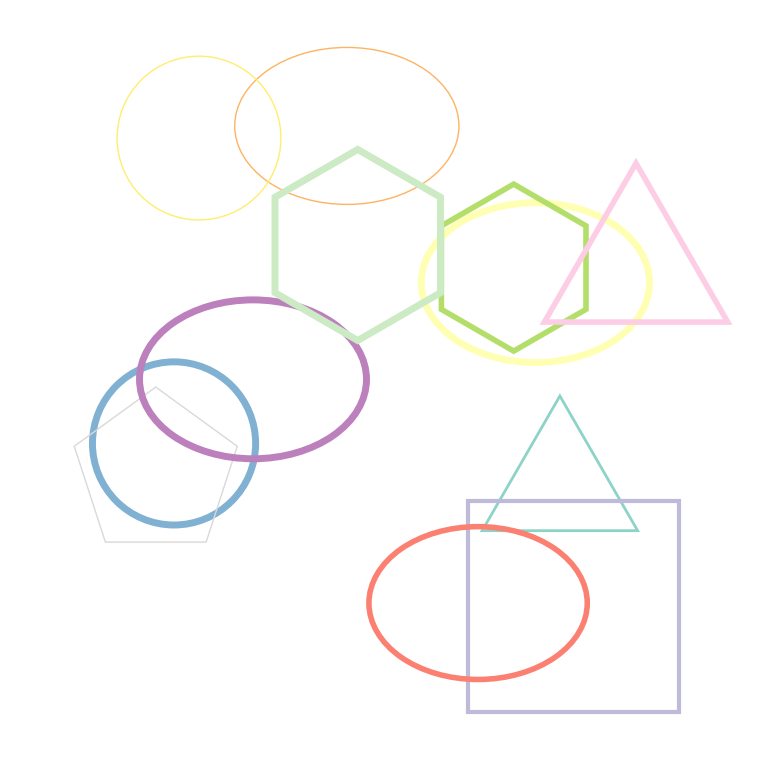[{"shape": "triangle", "thickness": 1, "radius": 0.58, "center": [0.727, 0.369]}, {"shape": "oval", "thickness": 2.5, "radius": 0.74, "center": [0.695, 0.633]}, {"shape": "square", "thickness": 1.5, "radius": 0.68, "center": [0.745, 0.212]}, {"shape": "oval", "thickness": 2, "radius": 0.71, "center": [0.621, 0.217]}, {"shape": "circle", "thickness": 2.5, "radius": 0.53, "center": [0.226, 0.424]}, {"shape": "oval", "thickness": 0.5, "radius": 0.73, "center": [0.45, 0.836]}, {"shape": "hexagon", "thickness": 2, "radius": 0.54, "center": [0.667, 0.652]}, {"shape": "triangle", "thickness": 2, "radius": 0.69, "center": [0.826, 0.65]}, {"shape": "pentagon", "thickness": 0.5, "radius": 0.56, "center": [0.202, 0.386]}, {"shape": "oval", "thickness": 2.5, "radius": 0.74, "center": [0.329, 0.507]}, {"shape": "hexagon", "thickness": 2.5, "radius": 0.62, "center": [0.465, 0.682]}, {"shape": "circle", "thickness": 0.5, "radius": 0.53, "center": [0.258, 0.821]}]